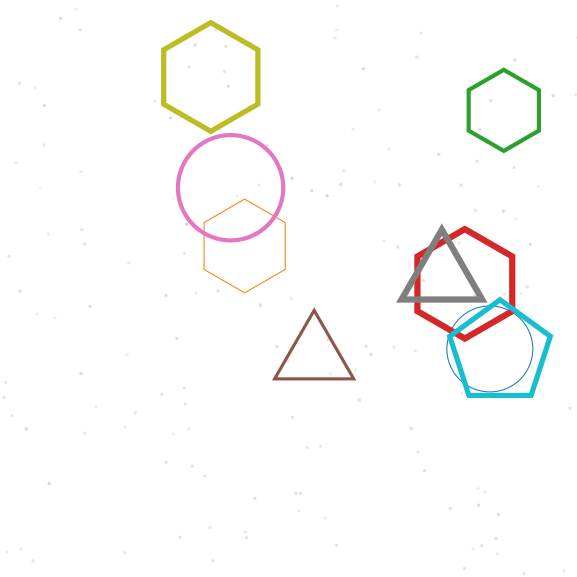[{"shape": "circle", "thickness": 0.5, "radius": 0.37, "center": [0.848, 0.395]}, {"shape": "hexagon", "thickness": 0.5, "radius": 0.41, "center": [0.424, 0.573]}, {"shape": "hexagon", "thickness": 2, "radius": 0.35, "center": [0.872, 0.808]}, {"shape": "hexagon", "thickness": 3, "radius": 0.47, "center": [0.805, 0.508]}, {"shape": "triangle", "thickness": 1.5, "radius": 0.4, "center": [0.544, 0.383]}, {"shape": "circle", "thickness": 2, "radius": 0.46, "center": [0.399, 0.674]}, {"shape": "triangle", "thickness": 3, "radius": 0.4, "center": [0.765, 0.521]}, {"shape": "hexagon", "thickness": 2.5, "radius": 0.47, "center": [0.365, 0.866]}, {"shape": "pentagon", "thickness": 2.5, "radius": 0.46, "center": [0.866, 0.388]}]